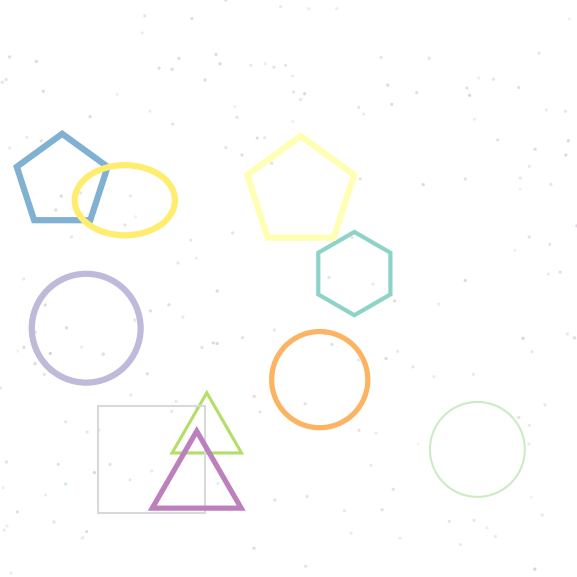[{"shape": "hexagon", "thickness": 2, "radius": 0.36, "center": [0.614, 0.525]}, {"shape": "pentagon", "thickness": 3, "radius": 0.49, "center": [0.521, 0.666]}, {"shape": "circle", "thickness": 3, "radius": 0.47, "center": [0.149, 0.431]}, {"shape": "pentagon", "thickness": 3, "radius": 0.41, "center": [0.108, 0.685]}, {"shape": "circle", "thickness": 2.5, "radius": 0.42, "center": [0.554, 0.342]}, {"shape": "triangle", "thickness": 1.5, "radius": 0.35, "center": [0.358, 0.249]}, {"shape": "square", "thickness": 1, "radius": 0.46, "center": [0.263, 0.203]}, {"shape": "triangle", "thickness": 2.5, "radius": 0.44, "center": [0.341, 0.164]}, {"shape": "circle", "thickness": 1, "radius": 0.41, "center": [0.827, 0.221]}, {"shape": "oval", "thickness": 3, "radius": 0.43, "center": [0.216, 0.652]}]